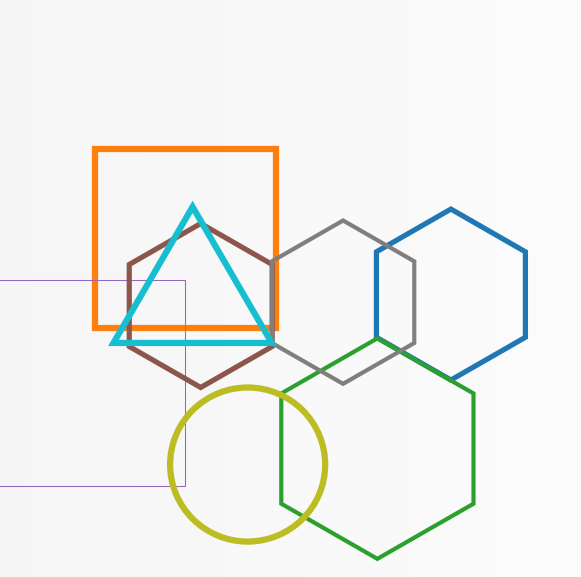[{"shape": "hexagon", "thickness": 2.5, "radius": 0.74, "center": [0.776, 0.489]}, {"shape": "square", "thickness": 3, "radius": 0.78, "center": [0.319, 0.586]}, {"shape": "hexagon", "thickness": 2, "radius": 0.95, "center": [0.649, 0.222]}, {"shape": "square", "thickness": 0.5, "radius": 0.89, "center": [0.14, 0.336]}, {"shape": "hexagon", "thickness": 2.5, "radius": 0.71, "center": [0.345, 0.47]}, {"shape": "hexagon", "thickness": 2, "radius": 0.71, "center": [0.59, 0.476]}, {"shape": "circle", "thickness": 3, "radius": 0.67, "center": [0.426, 0.195]}, {"shape": "triangle", "thickness": 3, "radius": 0.79, "center": [0.331, 0.484]}]